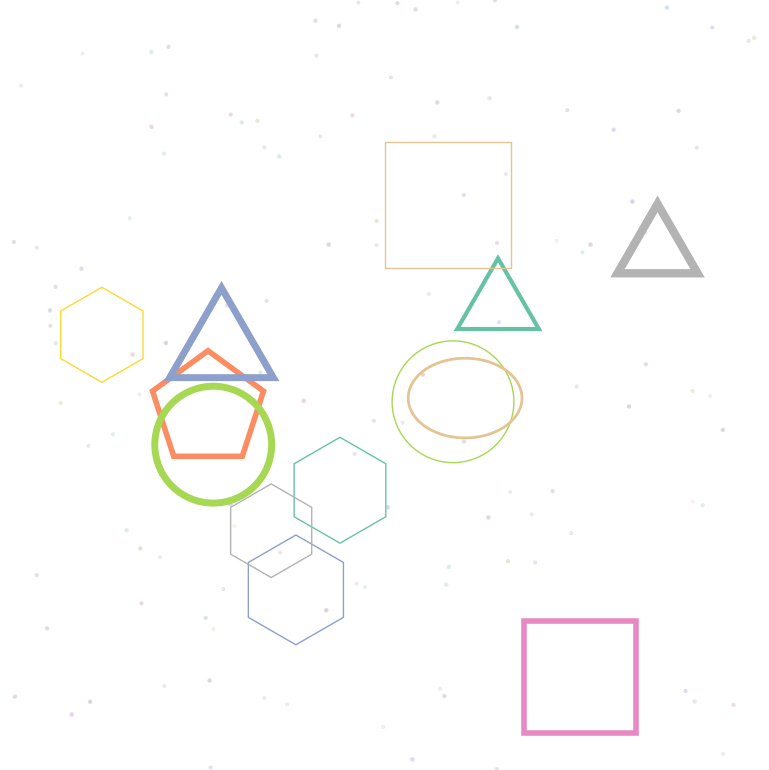[{"shape": "hexagon", "thickness": 0.5, "radius": 0.34, "center": [0.442, 0.363]}, {"shape": "triangle", "thickness": 1.5, "radius": 0.31, "center": [0.647, 0.603]}, {"shape": "pentagon", "thickness": 2, "radius": 0.38, "center": [0.27, 0.469]}, {"shape": "hexagon", "thickness": 0.5, "radius": 0.36, "center": [0.384, 0.234]}, {"shape": "triangle", "thickness": 2.5, "radius": 0.39, "center": [0.288, 0.548]}, {"shape": "square", "thickness": 2, "radius": 0.36, "center": [0.753, 0.121]}, {"shape": "circle", "thickness": 2.5, "radius": 0.38, "center": [0.277, 0.423]}, {"shape": "circle", "thickness": 0.5, "radius": 0.4, "center": [0.588, 0.478]}, {"shape": "hexagon", "thickness": 0.5, "radius": 0.31, "center": [0.132, 0.565]}, {"shape": "oval", "thickness": 1, "radius": 0.37, "center": [0.604, 0.483]}, {"shape": "square", "thickness": 0.5, "radius": 0.41, "center": [0.582, 0.734]}, {"shape": "triangle", "thickness": 3, "radius": 0.3, "center": [0.854, 0.675]}, {"shape": "hexagon", "thickness": 0.5, "radius": 0.3, "center": [0.352, 0.311]}]